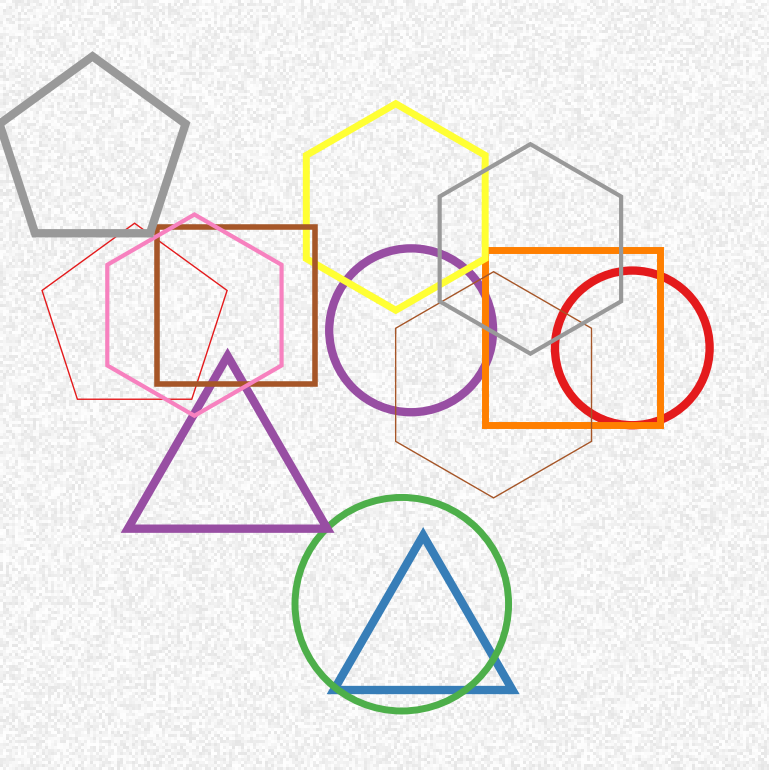[{"shape": "pentagon", "thickness": 0.5, "radius": 0.63, "center": [0.175, 0.584]}, {"shape": "circle", "thickness": 3, "radius": 0.5, "center": [0.821, 0.548]}, {"shape": "triangle", "thickness": 3, "radius": 0.67, "center": [0.55, 0.171]}, {"shape": "circle", "thickness": 2.5, "radius": 0.69, "center": [0.522, 0.215]}, {"shape": "triangle", "thickness": 3, "radius": 0.75, "center": [0.296, 0.388]}, {"shape": "circle", "thickness": 3, "radius": 0.53, "center": [0.534, 0.571]}, {"shape": "square", "thickness": 2.5, "radius": 0.57, "center": [0.744, 0.562]}, {"shape": "hexagon", "thickness": 2.5, "radius": 0.67, "center": [0.514, 0.731]}, {"shape": "hexagon", "thickness": 0.5, "radius": 0.73, "center": [0.641, 0.5]}, {"shape": "square", "thickness": 2, "radius": 0.51, "center": [0.307, 0.604]}, {"shape": "hexagon", "thickness": 1.5, "radius": 0.65, "center": [0.253, 0.591]}, {"shape": "hexagon", "thickness": 1.5, "radius": 0.68, "center": [0.689, 0.677]}, {"shape": "pentagon", "thickness": 3, "radius": 0.64, "center": [0.12, 0.8]}]